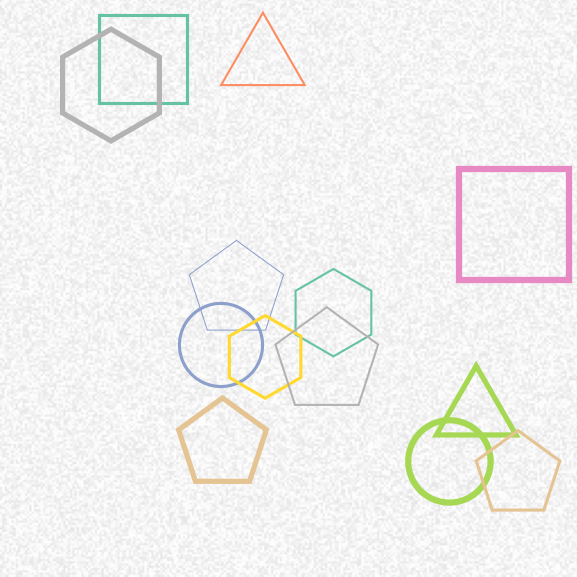[{"shape": "square", "thickness": 1.5, "radius": 0.38, "center": [0.247, 0.897]}, {"shape": "hexagon", "thickness": 1, "radius": 0.38, "center": [0.577, 0.458]}, {"shape": "triangle", "thickness": 1, "radius": 0.42, "center": [0.455, 0.894]}, {"shape": "circle", "thickness": 1.5, "radius": 0.36, "center": [0.383, 0.402]}, {"shape": "pentagon", "thickness": 0.5, "radius": 0.43, "center": [0.409, 0.497]}, {"shape": "square", "thickness": 3, "radius": 0.48, "center": [0.891, 0.61]}, {"shape": "circle", "thickness": 3, "radius": 0.36, "center": [0.778, 0.2]}, {"shape": "triangle", "thickness": 2.5, "radius": 0.4, "center": [0.825, 0.286]}, {"shape": "hexagon", "thickness": 1.5, "radius": 0.36, "center": [0.459, 0.381]}, {"shape": "pentagon", "thickness": 1.5, "radius": 0.38, "center": [0.897, 0.178]}, {"shape": "pentagon", "thickness": 2.5, "radius": 0.4, "center": [0.385, 0.23]}, {"shape": "pentagon", "thickness": 1, "radius": 0.47, "center": [0.566, 0.374]}, {"shape": "hexagon", "thickness": 2.5, "radius": 0.48, "center": [0.192, 0.852]}]